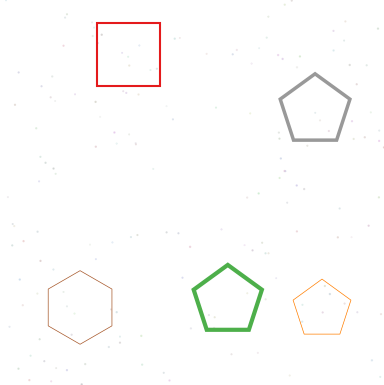[{"shape": "square", "thickness": 1.5, "radius": 0.41, "center": [0.334, 0.858]}, {"shape": "pentagon", "thickness": 3, "radius": 0.47, "center": [0.592, 0.219]}, {"shape": "pentagon", "thickness": 0.5, "radius": 0.39, "center": [0.836, 0.196]}, {"shape": "hexagon", "thickness": 0.5, "radius": 0.48, "center": [0.208, 0.201]}, {"shape": "pentagon", "thickness": 2.5, "radius": 0.48, "center": [0.818, 0.713]}]